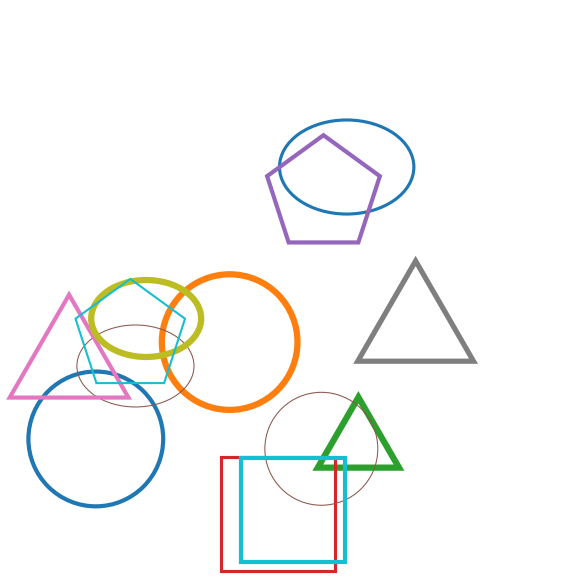[{"shape": "oval", "thickness": 1.5, "radius": 0.58, "center": [0.6, 0.71]}, {"shape": "circle", "thickness": 2, "radius": 0.58, "center": [0.166, 0.239]}, {"shape": "circle", "thickness": 3, "radius": 0.59, "center": [0.398, 0.407]}, {"shape": "triangle", "thickness": 3, "radius": 0.41, "center": [0.621, 0.23]}, {"shape": "square", "thickness": 1.5, "radius": 0.49, "center": [0.482, 0.11]}, {"shape": "pentagon", "thickness": 2, "radius": 0.51, "center": [0.56, 0.662]}, {"shape": "circle", "thickness": 0.5, "radius": 0.49, "center": [0.556, 0.222]}, {"shape": "oval", "thickness": 0.5, "radius": 0.51, "center": [0.235, 0.365]}, {"shape": "triangle", "thickness": 2, "radius": 0.59, "center": [0.12, 0.37]}, {"shape": "triangle", "thickness": 2.5, "radius": 0.58, "center": [0.72, 0.432]}, {"shape": "oval", "thickness": 3, "radius": 0.48, "center": [0.253, 0.448]}, {"shape": "pentagon", "thickness": 1, "radius": 0.5, "center": [0.226, 0.416]}, {"shape": "square", "thickness": 2, "radius": 0.45, "center": [0.507, 0.115]}]